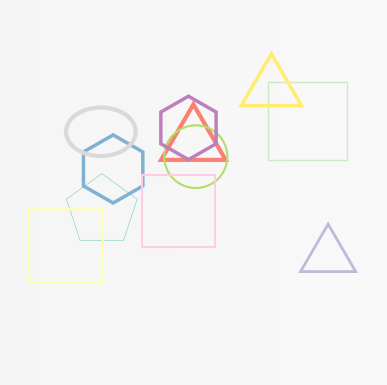[{"shape": "pentagon", "thickness": 0.5, "radius": 0.48, "center": [0.263, 0.453]}, {"shape": "square", "thickness": 1.5, "radius": 0.48, "center": [0.17, 0.362]}, {"shape": "triangle", "thickness": 2, "radius": 0.41, "center": [0.847, 0.336]}, {"shape": "triangle", "thickness": 3, "radius": 0.48, "center": [0.499, 0.633]}, {"shape": "hexagon", "thickness": 2.5, "radius": 0.44, "center": [0.292, 0.561]}, {"shape": "circle", "thickness": 1.5, "radius": 0.41, "center": [0.505, 0.593]}, {"shape": "square", "thickness": 1.5, "radius": 0.47, "center": [0.461, 0.451]}, {"shape": "oval", "thickness": 3, "radius": 0.45, "center": [0.26, 0.658]}, {"shape": "hexagon", "thickness": 2.5, "radius": 0.41, "center": [0.486, 0.668]}, {"shape": "square", "thickness": 1, "radius": 0.51, "center": [0.794, 0.686]}, {"shape": "triangle", "thickness": 2.5, "radius": 0.45, "center": [0.7, 0.77]}]